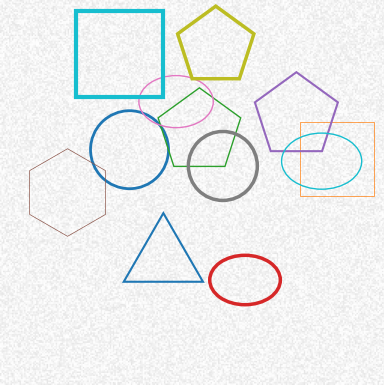[{"shape": "triangle", "thickness": 1.5, "radius": 0.59, "center": [0.424, 0.328]}, {"shape": "circle", "thickness": 2, "radius": 0.51, "center": [0.336, 0.611]}, {"shape": "square", "thickness": 0.5, "radius": 0.48, "center": [0.876, 0.586]}, {"shape": "pentagon", "thickness": 1, "radius": 0.56, "center": [0.518, 0.659]}, {"shape": "oval", "thickness": 2.5, "radius": 0.46, "center": [0.636, 0.273]}, {"shape": "pentagon", "thickness": 1.5, "radius": 0.57, "center": [0.77, 0.699]}, {"shape": "hexagon", "thickness": 0.5, "radius": 0.57, "center": [0.175, 0.5]}, {"shape": "oval", "thickness": 1, "radius": 0.48, "center": [0.457, 0.736]}, {"shape": "circle", "thickness": 2.5, "radius": 0.45, "center": [0.579, 0.569]}, {"shape": "pentagon", "thickness": 2.5, "radius": 0.52, "center": [0.56, 0.88]}, {"shape": "oval", "thickness": 1, "radius": 0.52, "center": [0.835, 0.581]}, {"shape": "square", "thickness": 3, "radius": 0.56, "center": [0.31, 0.86]}]